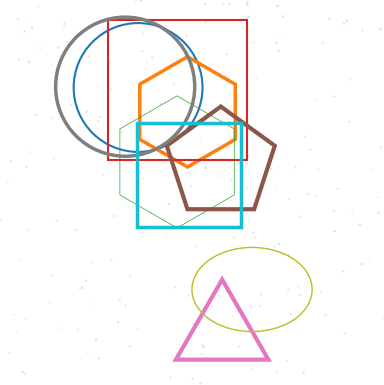[{"shape": "circle", "thickness": 1.5, "radius": 0.84, "center": [0.359, 0.773]}, {"shape": "hexagon", "thickness": 2.5, "radius": 0.72, "center": [0.487, 0.709]}, {"shape": "hexagon", "thickness": 0.5, "radius": 0.86, "center": [0.46, 0.579]}, {"shape": "square", "thickness": 1.5, "radius": 0.9, "center": [0.461, 0.766]}, {"shape": "pentagon", "thickness": 3, "radius": 0.74, "center": [0.573, 0.576]}, {"shape": "triangle", "thickness": 3, "radius": 0.69, "center": [0.577, 0.135]}, {"shape": "circle", "thickness": 2.5, "radius": 0.9, "center": [0.325, 0.775]}, {"shape": "oval", "thickness": 1, "radius": 0.78, "center": [0.655, 0.248]}, {"shape": "square", "thickness": 2.5, "radius": 0.68, "center": [0.49, 0.544]}]